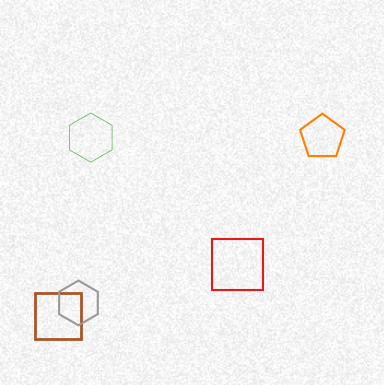[{"shape": "square", "thickness": 1.5, "radius": 0.34, "center": [0.617, 0.313]}, {"shape": "hexagon", "thickness": 0.5, "radius": 0.32, "center": [0.236, 0.643]}, {"shape": "pentagon", "thickness": 1.5, "radius": 0.3, "center": [0.837, 0.644]}, {"shape": "square", "thickness": 2, "radius": 0.3, "center": [0.15, 0.179]}, {"shape": "hexagon", "thickness": 1.5, "radius": 0.29, "center": [0.204, 0.213]}]